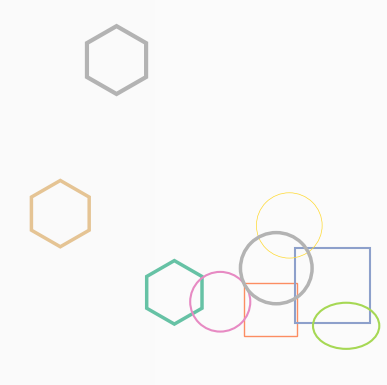[{"shape": "hexagon", "thickness": 2.5, "radius": 0.41, "center": [0.45, 0.241]}, {"shape": "square", "thickness": 1, "radius": 0.34, "center": [0.699, 0.197]}, {"shape": "square", "thickness": 1.5, "radius": 0.49, "center": [0.858, 0.258]}, {"shape": "circle", "thickness": 1.5, "radius": 0.39, "center": [0.568, 0.216]}, {"shape": "oval", "thickness": 1.5, "radius": 0.43, "center": [0.893, 0.154]}, {"shape": "circle", "thickness": 0.5, "radius": 0.42, "center": [0.747, 0.414]}, {"shape": "hexagon", "thickness": 2.5, "radius": 0.43, "center": [0.156, 0.445]}, {"shape": "circle", "thickness": 2.5, "radius": 0.46, "center": [0.713, 0.303]}, {"shape": "hexagon", "thickness": 3, "radius": 0.44, "center": [0.301, 0.844]}]